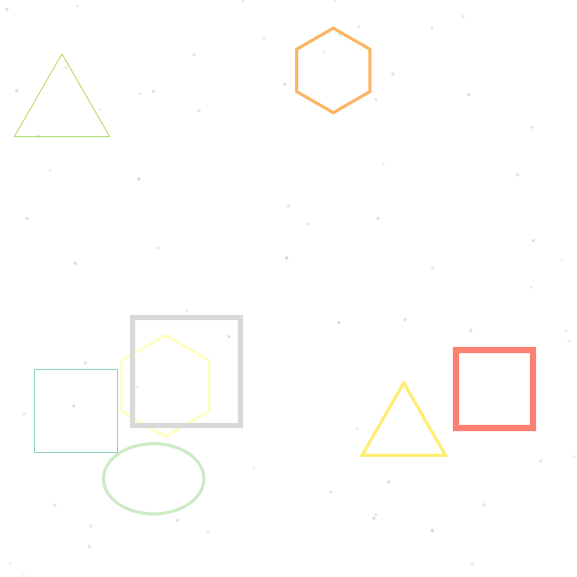[{"shape": "square", "thickness": 0.5, "radius": 0.36, "center": [0.13, 0.289]}, {"shape": "hexagon", "thickness": 1, "radius": 0.44, "center": [0.286, 0.331]}, {"shape": "square", "thickness": 3, "radius": 0.34, "center": [0.856, 0.325]}, {"shape": "hexagon", "thickness": 1.5, "radius": 0.37, "center": [0.577, 0.877]}, {"shape": "triangle", "thickness": 0.5, "radius": 0.48, "center": [0.107, 0.81]}, {"shape": "square", "thickness": 2.5, "radius": 0.47, "center": [0.322, 0.357]}, {"shape": "oval", "thickness": 1.5, "radius": 0.43, "center": [0.266, 0.17]}, {"shape": "triangle", "thickness": 1.5, "radius": 0.42, "center": [0.699, 0.253]}]